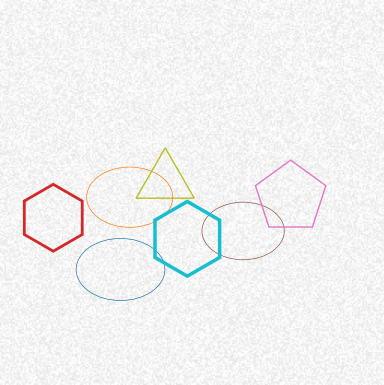[{"shape": "oval", "thickness": 0.5, "radius": 0.58, "center": [0.313, 0.3]}, {"shape": "oval", "thickness": 0.5, "radius": 0.56, "center": [0.337, 0.488]}, {"shape": "hexagon", "thickness": 2, "radius": 0.43, "center": [0.138, 0.434]}, {"shape": "oval", "thickness": 0.5, "radius": 0.53, "center": [0.631, 0.4]}, {"shape": "pentagon", "thickness": 1, "radius": 0.48, "center": [0.755, 0.488]}, {"shape": "triangle", "thickness": 1, "radius": 0.44, "center": [0.429, 0.529]}, {"shape": "hexagon", "thickness": 2.5, "radius": 0.48, "center": [0.487, 0.38]}]